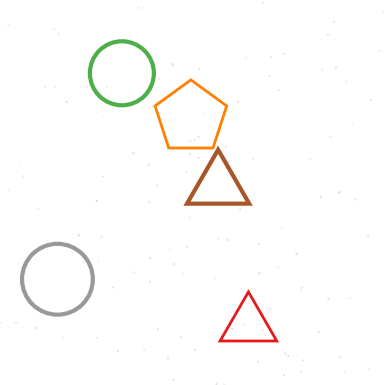[{"shape": "triangle", "thickness": 2, "radius": 0.43, "center": [0.645, 0.157]}, {"shape": "circle", "thickness": 3, "radius": 0.42, "center": [0.317, 0.81]}, {"shape": "pentagon", "thickness": 2, "radius": 0.49, "center": [0.496, 0.695]}, {"shape": "triangle", "thickness": 3, "radius": 0.47, "center": [0.567, 0.518]}, {"shape": "circle", "thickness": 3, "radius": 0.46, "center": [0.149, 0.275]}]